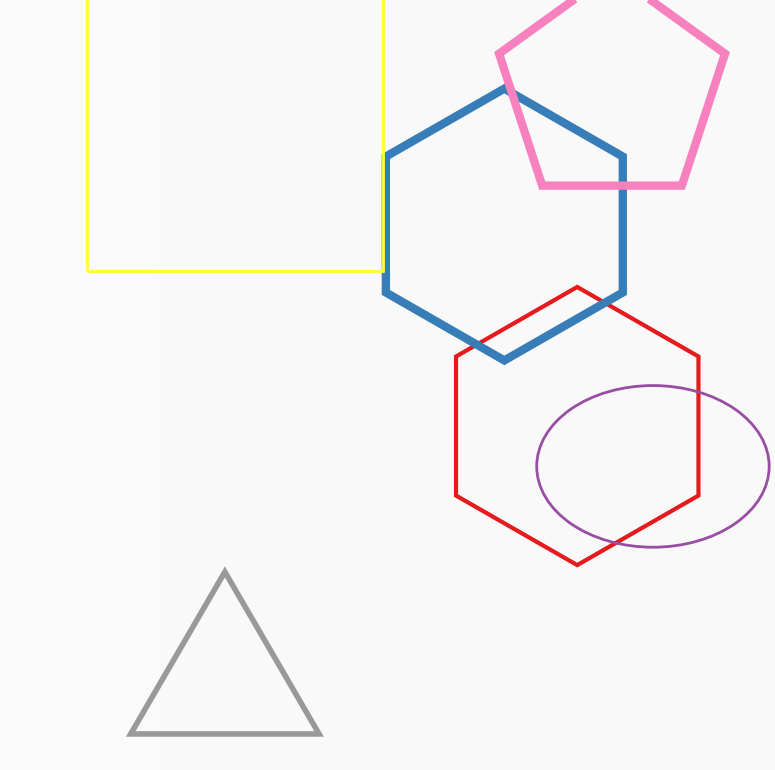[{"shape": "hexagon", "thickness": 1.5, "radius": 0.9, "center": [0.745, 0.447]}, {"shape": "hexagon", "thickness": 3, "radius": 0.88, "center": [0.651, 0.708]}, {"shape": "oval", "thickness": 1, "radius": 0.75, "center": [0.843, 0.394]}, {"shape": "square", "thickness": 1, "radius": 0.95, "center": [0.303, 0.839]}, {"shape": "pentagon", "thickness": 3, "radius": 0.77, "center": [0.79, 0.883]}, {"shape": "triangle", "thickness": 2, "radius": 0.7, "center": [0.29, 0.117]}]